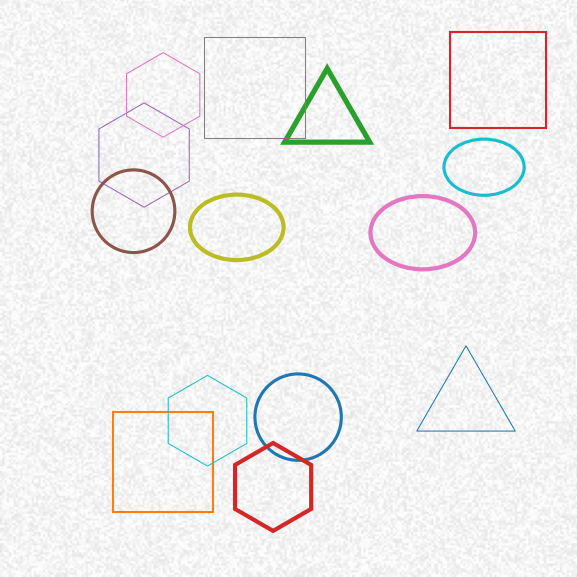[{"shape": "circle", "thickness": 1.5, "radius": 0.37, "center": [0.516, 0.277]}, {"shape": "triangle", "thickness": 0.5, "radius": 0.49, "center": [0.807, 0.302]}, {"shape": "square", "thickness": 1, "radius": 0.43, "center": [0.282, 0.198]}, {"shape": "triangle", "thickness": 2.5, "radius": 0.43, "center": [0.567, 0.796]}, {"shape": "hexagon", "thickness": 2, "radius": 0.38, "center": [0.473, 0.156]}, {"shape": "square", "thickness": 1, "radius": 0.42, "center": [0.862, 0.86]}, {"shape": "hexagon", "thickness": 0.5, "radius": 0.45, "center": [0.25, 0.731]}, {"shape": "circle", "thickness": 1.5, "radius": 0.36, "center": [0.231, 0.633]}, {"shape": "oval", "thickness": 2, "radius": 0.45, "center": [0.732, 0.596]}, {"shape": "hexagon", "thickness": 0.5, "radius": 0.37, "center": [0.283, 0.835]}, {"shape": "square", "thickness": 0.5, "radius": 0.44, "center": [0.441, 0.847]}, {"shape": "oval", "thickness": 2, "radius": 0.41, "center": [0.41, 0.605]}, {"shape": "oval", "thickness": 1.5, "radius": 0.35, "center": [0.838, 0.71]}, {"shape": "hexagon", "thickness": 0.5, "radius": 0.39, "center": [0.359, 0.271]}]